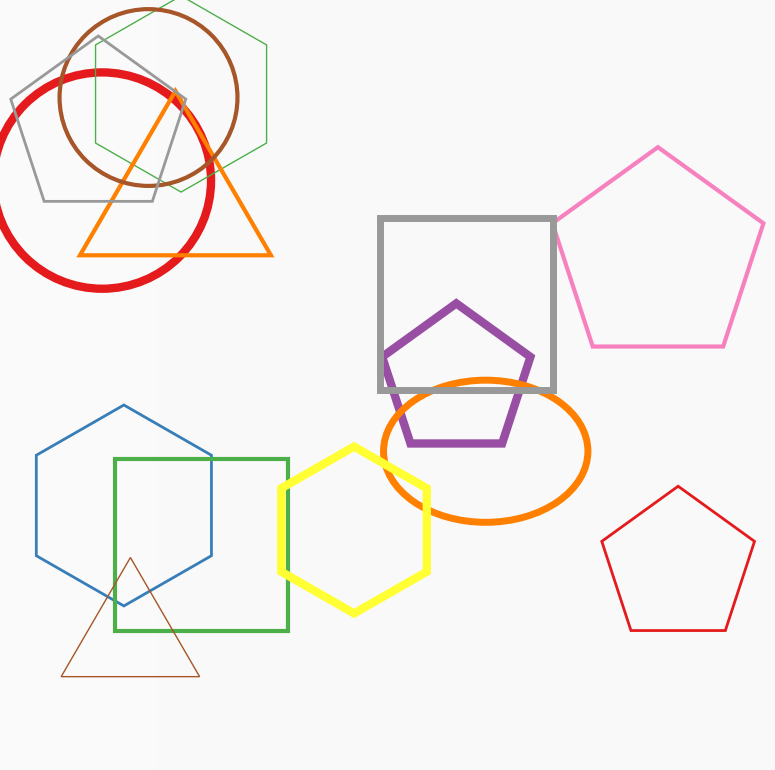[{"shape": "pentagon", "thickness": 1, "radius": 0.52, "center": [0.875, 0.265]}, {"shape": "circle", "thickness": 3, "radius": 0.7, "center": [0.132, 0.765]}, {"shape": "hexagon", "thickness": 1, "radius": 0.65, "center": [0.16, 0.344]}, {"shape": "hexagon", "thickness": 0.5, "radius": 0.64, "center": [0.234, 0.878]}, {"shape": "square", "thickness": 1.5, "radius": 0.56, "center": [0.26, 0.292]}, {"shape": "pentagon", "thickness": 3, "radius": 0.5, "center": [0.589, 0.505]}, {"shape": "triangle", "thickness": 1.5, "radius": 0.71, "center": [0.226, 0.74]}, {"shape": "oval", "thickness": 2.5, "radius": 0.66, "center": [0.627, 0.414]}, {"shape": "hexagon", "thickness": 3, "radius": 0.54, "center": [0.457, 0.312]}, {"shape": "circle", "thickness": 1.5, "radius": 0.57, "center": [0.192, 0.873]}, {"shape": "triangle", "thickness": 0.5, "radius": 0.52, "center": [0.168, 0.173]}, {"shape": "pentagon", "thickness": 1.5, "radius": 0.72, "center": [0.849, 0.666]}, {"shape": "pentagon", "thickness": 1, "radius": 0.59, "center": [0.127, 0.835]}, {"shape": "square", "thickness": 2.5, "radius": 0.56, "center": [0.602, 0.605]}]